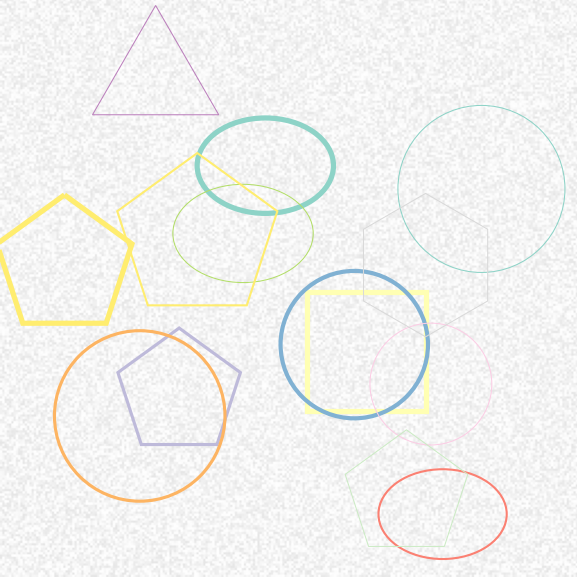[{"shape": "circle", "thickness": 0.5, "radius": 0.72, "center": [0.834, 0.672]}, {"shape": "oval", "thickness": 2.5, "radius": 0.59, "center": [0.459, 0.712]}, {"shape": "square", "thickness": 2.5, "radius": 0.51, "center": [0.634, 0.391]}, {"shape": "pentagon", "thickness": 1.5, "radius": 0.56, "center": [0.31, 0.32]}, {"shape": "oval", "thickness": 1, "radius": 0.56, "center": [0.766, 0.109]}, {"shape": "circle", "thickness": 2, "radius": 0.64, "center": [0.613, 0.402]}, {"shape": "circle", "thickness": 1.5, "radius": 0.74, "center": [0.242, 0.279]}, {"shape": "oval", "thickness": 0.5, "radius": 0.61, "center": [0.421, 0.595]}, {"shape": "circle", "thickness": 0.5, "radius": 0.53, "center": [0.746, 0.334]}, {"shape": "hexagon", "thickness": 0.5, "radius": 0.62, "center": [0.737, 0.54]}, {"shape": "triangle", "thickness": 0.5, "radius": 0.63, "center": [0.269, 0.864]}, {"shape": "pentagon", "thickness": 0.5, "radius": 0.56, "center": [0.704, 0.143]}, {"shape": "pentagon", "thickness": 2.5, "radius": 0.61, "center": [0.112, 0.539]}, {"shape": "pentagon", "thickness": 1, "radius": 0.73, "center": [0.342, 0.588]}]